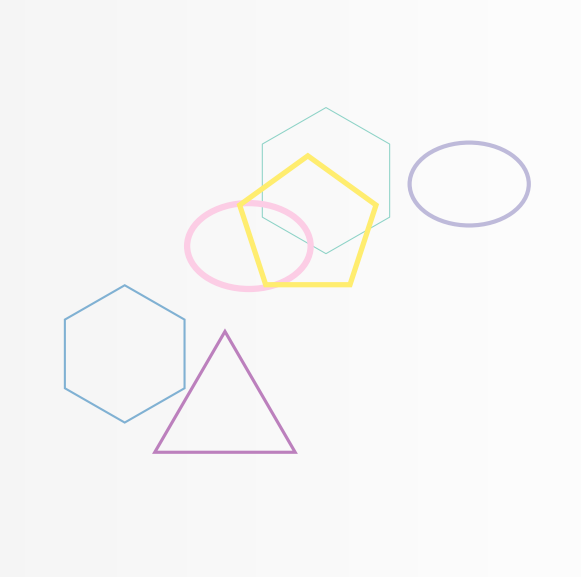[{"shape": "hexagon", "thickness": 0.5, "radius": 0.63, "center": [0.561, 0.686]}, {"shape": "oval", "thickness": 2, "radius": 0.51, "center": [0.807, 0.68]}, {"shape": "hexagon", "thickness": 1, "radius": 0.59, "center": [0.215, 0.386]}, {"shape": "oval", "thickness": 3, "radius": 0.53, "center": [0.428, 0.573]}, {"shape": "triangle", "thickness": 1.5, "radius": 0.7, "center": [0.387, 0.286]}, {"shape": "pentagon", "thickness": 2.5, "radius": 0.62, "center": [0.53, 0.606]}]